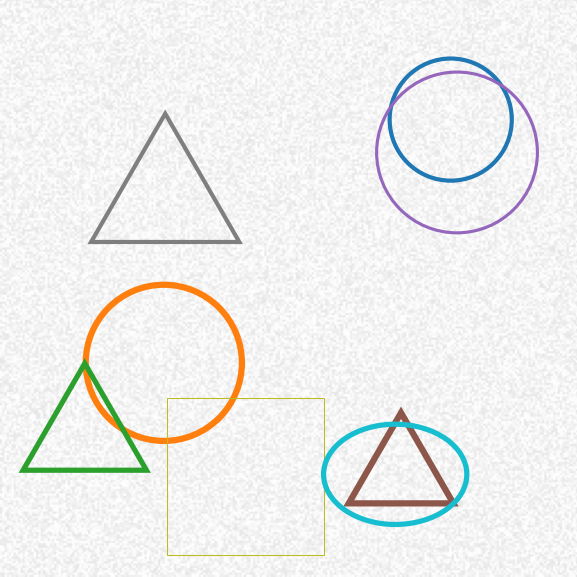[{"shape": "circle", "thickness": 2, "radius": 0.53, "center": [0.78, 0.792]}, {"shape": "circle", "thickness": 3, "radius": 0.68, "center": [0.284, 0.371]}, {"shape": "triangle", "thickness": 2.5, "radius": 0.62, "center": [0.147, 0.247]}, {"shape": "circle", "thickness": 1.5, "radius": 0.7, "center": [0.791, 0.735]}, {"shape": "triangle", "thickness": 3, "radius": 0.52, "center": [0.694, 0.18]}, {"shape": "triangle", "thickness": 2, "radius": 0.74, "center": [0.286, 0.654]}, {"shape": "square", "thickness": 0.5, "radius": 0.68, "center": [0.425, 0.174]}, {"shape": "oval", "thickness": 2.5, "radius": 0.62, "center": [0.684, 0.178]}]